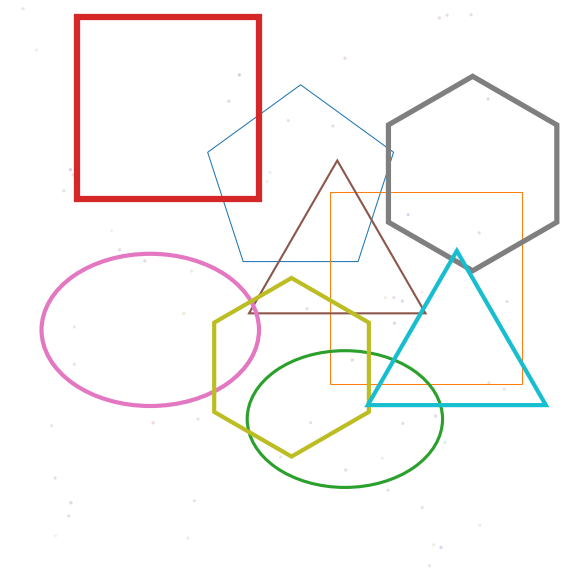[{"shape": "pentagon", "thickness": 0.5, "radius": 0.85, "center": [0.521, 0.683]}, {"shape": "square", "thickness": 0.5, "radius": 0.83, "center": [0.738, 0.5]}, {"shape": "oval", "thickness": 1.5, "radius": 0.85, "center": [0.597, 0.273]}, {"shape": "square", "thickness": 3, "radius": 0.79, "center": [0.292, 0.812]}, {"shape": "triangle", "thickness": 1, "radius": 0.88, "center": [0.584, 0.545]}, {"shape": "oval", "thickness": 2, "radius": 0.94, "center": [0.26, 0.428]}, {"shape": "hexagon", "thickness": 2.5, "radius": 0.84, "center": [0.818, 0.699]}, {"shape": "hexagon", "thickness": 2, "radius": 0.77, "center": [0.505, 0.363]}, {"shape": "triangle", "thickness": 2, "radius": 0.89, "center": [0.791, 0.387]}]